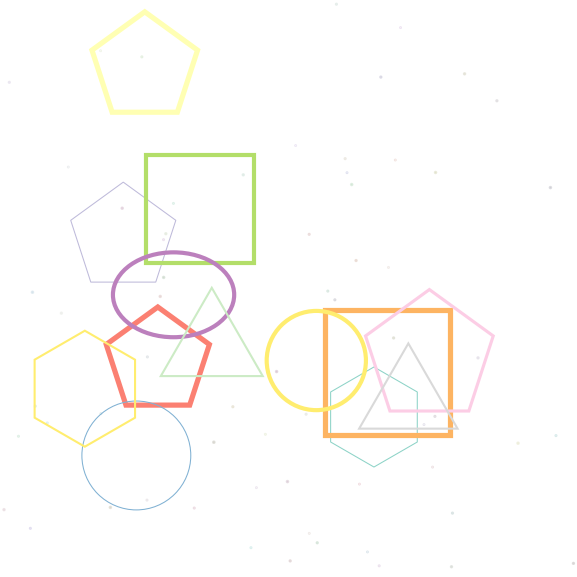[{"shape": "hexagon", "thickness": 0.5, "radius": 0.43, "center": [0.648, 0.277]}, {"shape": "pentagon", "thickness": 2.5, "radius": 0.48, "center": [0.251, 0.883]}, {"shape": "pentagon", "thickness": 0.5, "radius": 0.48, "center": [0.213, 0.588]}, {"shape": "pentagon", "thickness": 2.5, "radius": 0.47, "center": [0.273, 0.374]}, {"shape": "circle", "thickness": 0.5, "radius": 0.47, "center": [0.236, 0.21]}, {"shape": "square", "thickness": 2.5, "radius": 0.54, "center": [0.671, 0.354]}, {"shape": "square", "thickness": 2, "radius": 0.47, "center": [0.346, 0.637]}, {"shape": "pentagon", "thickness": 1.5, "radius": 0.58, "center": [0.744, 0.381]}, {"shape": "triangle", "thickness": 1, "radius": 0.49, "center": [0.707, 0.306]}, {"shape": "oval", "thickness": 2, "radius": 0.52, "center": [0.301, 0.489]}, {"shape": "triangle", "thickness": 1, "radius": 0.51, "center": [0.367, 0.399]}, {"shape": "circle", "thickness": 2, "radius": 0.43, "center": [0.548, 0.375]}, {"shape": "hexagon", "thickness": 1, "radius": 0.5, "center": [0.147, 0.326]}]